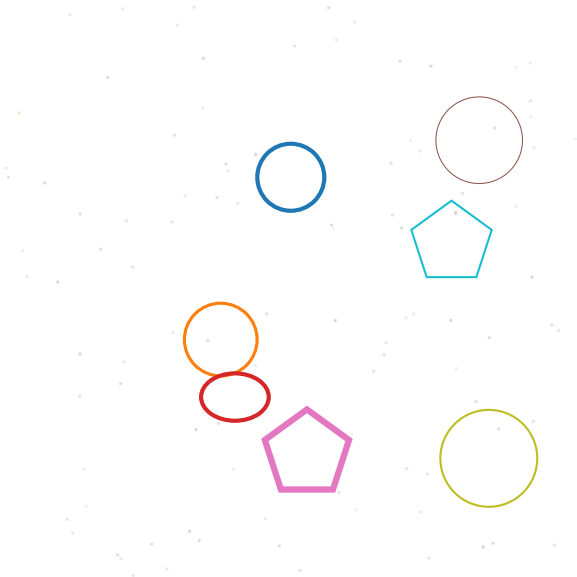[{"shape": "circle", "thickness": 2, "radius": 0.29, "center": [0.504, 0.692]}, {"shape": "circle", "thickness": 1.5, "radius": 0.31, "center": [0.382, 0.411]}, {"shape": "oval", "thickness": 2, "radius": 0.29, "center": [0.407, 0.312]}, {"shape": "circle", "thickness": 0.5, "radius": 0.38, "center": [0.83, 0.756]}, {"shape": "pentagon", "thickness": 3, "radius": 0.38, "center": [0.531, 0.214]}, {"shape": "circle", "thickness": 1, "radius": 0.42, "center": [0.846, 0.205]}, {"shape": "pentagon", "thickness": 1, "radius": 0.37, "center": [0.782, 0.578]}]